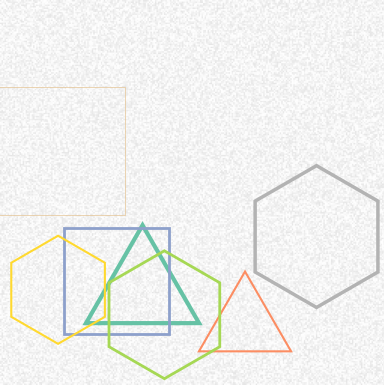[{"shape": "triangle", "thickness": 3, "radius": 0.85, "center": [0.37, 0.245]}, {"shape": "triangle", "thickness": 1.5, "radius": 0.69, "center": [0.636, 0.157]}, {"shape": "square", "thickness": 2, "radius": 0.68, "center": [0.302, 0.271]}, {"shape": "hexagon", "thickness": 2, "radius": 0.83, "center": [0.427, 0.182]}, {"shape": "hexagon", "thickness": 1.5, "radius": 0.7, "center": [0.151, 0.247]}, {"shape": "square", "thickness": 0.5, "radius": 0.83, "center": [0.158, 0.607]}, {"shape": "hexagon", "thickness": 2.5, "radius": 0.92, "center": [0.822, 0.386]}]